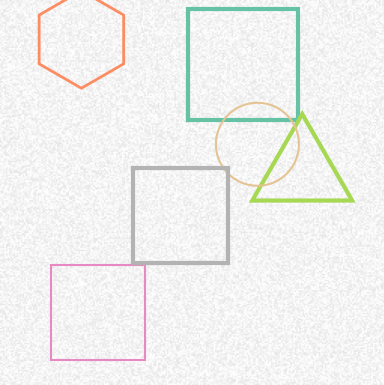[{"shape": "square", "thickness": 3, "radius": 0.71, "center": [0.631, 0.832]}, {"shape": "hexagon", "thickness": 2, "radius": 0.63, "center": [0.211, 0.898]}, {"shape": "square", "thickness": 1.5, "radius": 0.61, "center": [0.254, 0.189]}, {"shape": "triangle", "thickness": 3, "radius": 0.75, "center": [0.785, 0.554]}, {"shape": "circle", "thickness": 1.5, "radius": 0.54, "center": [0.669, 0.625]}, {"shape": "square", "thickness": 3, "radius": 0.62, "center": [0.47, 0.44]}]